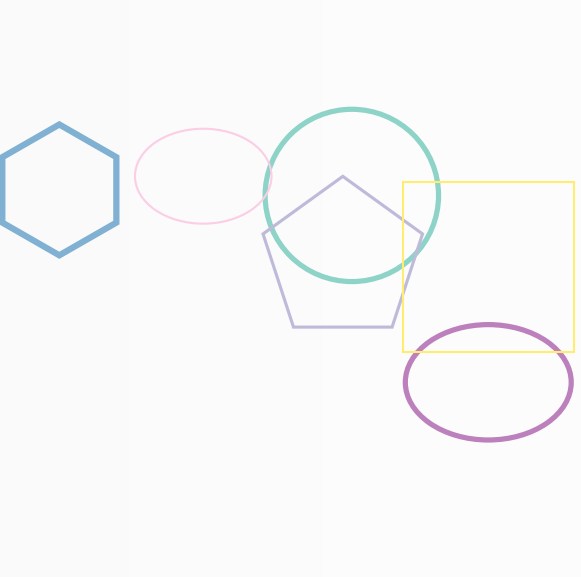[{"shape": "circle", "thickness": 2.5, "radius": 0.75, "center": [0.605, 0.661]}, {"shape": "pentagon", "thickness": 1.5, "radius": 0.72, "center": [0.59, 0.549]}, {"shape": "hexagon", "thickness": 3, "radius": 0.57, "center": [0.102, 0.67]}, {"shape": "oval", "thickness": 1, "radius": 0.59, "center": [0.35, 0.694]}, {"shape": "oval", "thickness": 2.5, "radius": 0.71, "center": [0.84, 0.337]}, {"shape": "square", "thickness": 1, "radius": 0.74, "center": [0.841, 0.537]}]